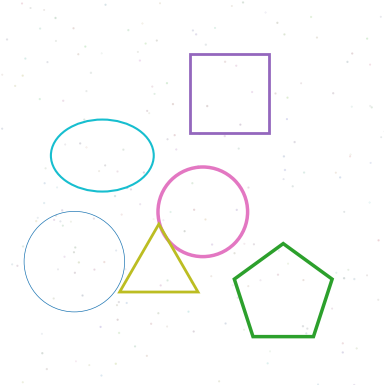[{"shape": "circle", "thickness": 0.5, "radius": 0.65, "center": [0.193, 0.32]}, {"shape": "pentagon", "thickness": 2.5, "radius": 0.67, "center": [0.736, 0.234]}, {"shape": "square", "thickness": 2, "radius": 0.51, "center": [0.597, 0.758]}, {"shape": "circle", "thickness": 2.5, "radius": 0.58, "center": [0.527, 0.45]}, {"shape": "triangle", "thickness": 2, "radius": 0.59, "center": [0.413, 0.3]}, {"shape": "oval", "thickness": 1.5, "radius": 0.67, "center": [0.266, 0.596]}]